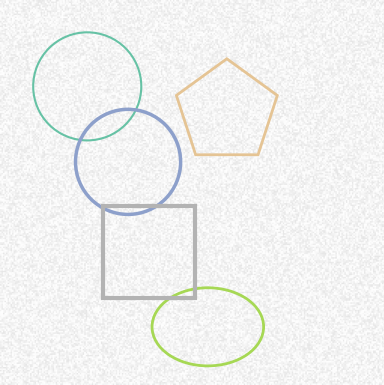[{"shape": "circle", "thickness": 1.5, "radius": 0.7, "center": [0.227, 0.776]}, {"shape": "circle", "thickness": 2.5, "radius": 0.68, "center": [0.333, 0.58]}, {"shape": "oval", "thickness": 2, "radius": 0.72, "center": [0.54, 0.151]}, {"shape": "pentagon", "thickness": 2, "radius": 0.69, "center": [0.589, 0.71]}, {"shape": "square", "thickness": 3, "radius": 0.6, "center": [0.386, 0.346]}]